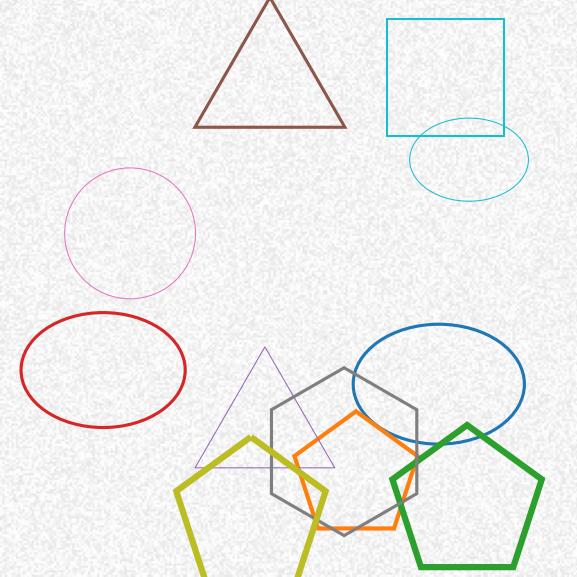[{"shape": "oval", "thickness": 1.5, "radius": 0.74, "center": [0.76, 0.334]}, {"shape": "pentagon", "thickness": 2, "radius": 0.56, "center": [0.616, 0.175]}, {"shape": "pentagon", "thickness": 3, "radius": 0.68, "center": [0.809, 0.127]}, {"shape": "oval", "thickness": 1.5, "radius": 0.71, "center": [0.179, 0.358]}, {"shape": "triangle", "thickness": 0.5, "radius": 0.7, "center": [0.459, 0.259]}, {"shape": "triangle", "thickness": 1.5, "radius": 0.75, "center": [0.467, 0.854]}, {"shape": "circle", "thickness": 0.5, "radius": 0.57, "center": [0.225, 0.595]}, {"shape": "hexagon", "thickness": 1.5, "radius": 0.73, "center": [0.596, 0.217]}, {"shape": "pentagon", "thickness": 3, "radius": 0.68, "center": [0.435, 0.107]}, {"shape": "oval", "thickness": 0.5, "radius": 0.51, "center": [0.812, 0.723]}, {"shape": "square", "thickness": 1, "radius": 0.51, "center": [0.772, 0.865]}]